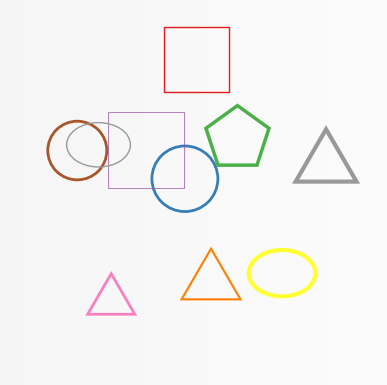[{"shape": "square", "thickness": 1, "radius": 0.42, "center": [0.507, 0.845]}, {"shape": "circle", "thickness": 2, "radius": 0.43, "center": [0.477, 0.536]}, {"shape": "pentagon", "thickness": 2.5, "radius": 0.43, "center": [0.613, 0.64]}, {"shape": "square", "thickness": 0.5, "radius": 0.49, "center": [0.377, 0.61]}, {"shape": "triangle", "thickness": 1.5, "radius": 0.44, "center": [0.545, 0.266]}, {"shape": "oval", "thickness": 3, "radius": 0.43, "center": [0.728, 0.29]}, {"shape": "circle", "thickness": 2, "radius": 0.38, "center": [0.199, 0.609]}, {"shape": "triangle", "thickness": 2, "radius": 0.35, "center": [0.287, 0.219]}, {"shape": "triangle", "thickness": 3, "radius": 0.45, "center": [0.841, 0.574]}, {"shape": "oval", "thickness": 1, "radius": 0.41, "center": [0.254, 0.624]}]